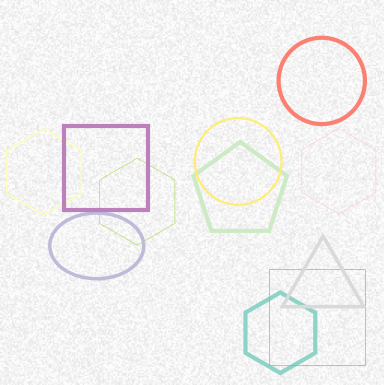[{"shape": "hexagon", "thickness": 3, "radius": 0.52, "center": [0.728, 0.136]}, {"shape": "hexagon", "thickness": 1, "radius": 0.56, "center": [0.114, 0.553]}, {"shape": "oval", "thickness": 2.5, "radius": 0.61, "center": [0.251, 0.361]}, {"shape": "circle", "thickness": 3, "radius": 0.56, "center": [0.836, 0.79]}, {"shape": "square", "thickness": 0.5, "radius": 0.62, "center": [0.823, 0.176]}, {"shape": "hexagon", "thickness": 0.5, "radius": 0.56, "center": [0.356, 0.476]}, {"shape": "hexagon", "thickness": 0.5, "radius": 0.56, "center": [0.88, 0.555]}, {"shape": "triangle", "thickness": 2.5, "radius": 0.61, "center": [0.839, 0.265]}, {"shape": "square", "thickness": 3, "radius": 0.54, "center": [0.275, 0.563]}, {"shape": "pentagon", "thickness": 3, "radius": 0.64, "center": [0.624, 0.504]}, {"shape": "circle", "thickness": 1.5, "radius": 0.56, "center": [0.619, 0.581]}]